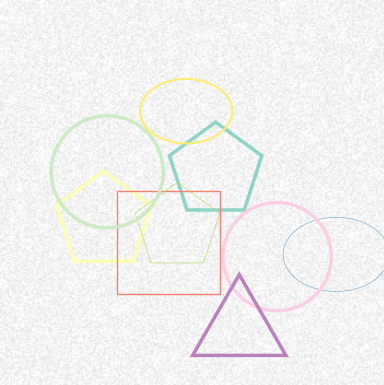[{"shape": "pentagon", "thickness": 2.5, "radius": 0.63, "center": [0.56, 0.557]}, {"shape": "pentagon", "thickness": 2.5, "radius": 0.65, "center": [0.27, 0.426]}, {"shape": "square", "thickness": 1, "radius": 0.67, "center": [0.438, 0.37]}, {"shape": "oval", "thickness": 0.5, "radius": 0.69, "center": [0.873, 0.339]}, {"shape": "pentagon", "thickness": 0.5, "radius": 0.58, "center": [0.461, 0.411]}, {"shape": "circle", "thickness": 2.5, "radius": 0.7, "center": [0.72, 0.333]}, {"shape": "triangle", "thickness": 2.5, "radius": 0.7, "center": [0.621, 0.147]}, {"shape": "circle", "thickness": 2.5, "radius": 0.73, "center": [0.279, 0.554]}, {"shape": "oval", "thickness": 1.5, "radius": 0.6, "center": [0.484, 0.711]}]